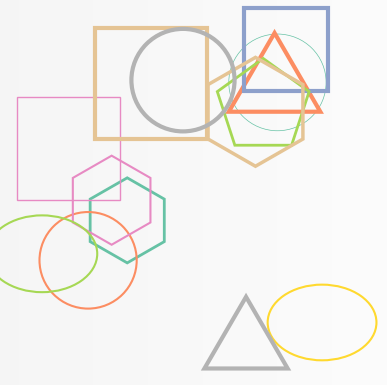[{"shape": "circle", "thickness": 0.5, "radius": 0.63, "center": [0.716, 0.786]}, {"shape": "hexagon", "thickness": 2, "radius": 0.55, "center": [0.328, 0.428]}, {"shape": "triangle", "thickness": 3, "radius": 0.68, "center": [0.709, 0.778]}, {"shape": "circle", "thickness": 1.5, "radius": 0.63, "center": [0.227, 0.324]}, {"shape": "square", "thickness": 3, "radius": 0.54, "center": [0.739, 0.872]}, {"shape": "hexagon", "thickness": 1.5, "radius": 0.58, "center": [0.288, 0.48]}, {"shape": "square", "thickness": 1, "radius": 0.67, "center": [0.176, 0.614]}, {"shape": "oval", "thickness": 1.5, "radius": 0.71, "center": [0.108, 0.341]}, {"shape": "pentagon", "thickness": 2, "radius": 0.62, "center": [0.679, 0.724]}, {"shape": "oval", "thickness": 1.5, "radius": 0.7, "center": [0.831, 0.162]}, {"shape": "square", "thickness": 3, "radius": 0.72, "center": [0.389, 0.784]}, {"shape": "hexagon", "thickness": 2.5, "radius": 0.71, "center": [0.659, 0.71]}, {"shape": "circle", "thickness": 3, "radius": 0.67, "center": [0.472, 0.792]}, {"shape": "triangle", "thickness": 3, "radius": 0.62, "center": [0.635, 0.105]}]